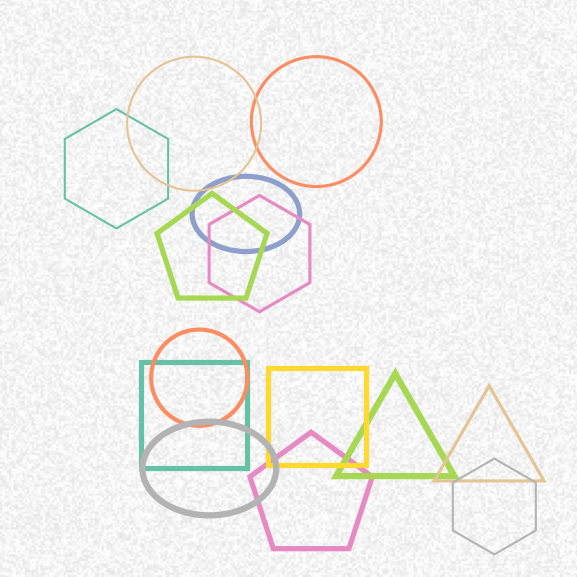[{"shape": "hexagon", "thickness": 1, "radius": 0.52, "center": [0.202, 0.707]}, {"shape": "square", "thickness": 2.5, "radius": 0.46, "center": [0.336, 0.28]}, {"shape": "circle", "thickness": 1.5, "radius": 0.56, "center": [0.548, 0.789]}, {"shape": "circle", "thickness": 2, "radius": 0.42, "center": [0.345, 0.345]}, {"shape": "oval", "thickness": 2.5, "radius": 0.47, "center": [0.426, 0.629]}, {"shape": "pentagon", "thickness": 2.5, "radius": 0.56, "center": [0.539, 0.139]}, {"shape": "hexagon", "thickness": 1.5, "radius": 0.5, "center": [0.449, 0.56]}, {"shape": "pentagon", "thickness": 2.5, "radius": 0.5, "center": [0.367, 0.564]}, {"shape": "triangle", "thickness": 3, "radius": 0.59, "center": [0.684, 0.234]}, {"shape": "square", "thickness": 2.5, "radius": 0.42, "center": [0.549, 0.278]}, {"shape": "circle", "thickness": 1, "radius": 0.58, "center": [0.336, 0.785]}, {"shape": "triangle", "thickness": 1.5, "radius": 0.55, "center": [0.847, 0.221]}, {"shape": "hexagon", "thickness": 1, "radius": 0.41, "center": [0.856, 0.122]}, {"shape": "oval", "thickness": 3, "radius": 0.58, "center": [0.362, 0.188]}]